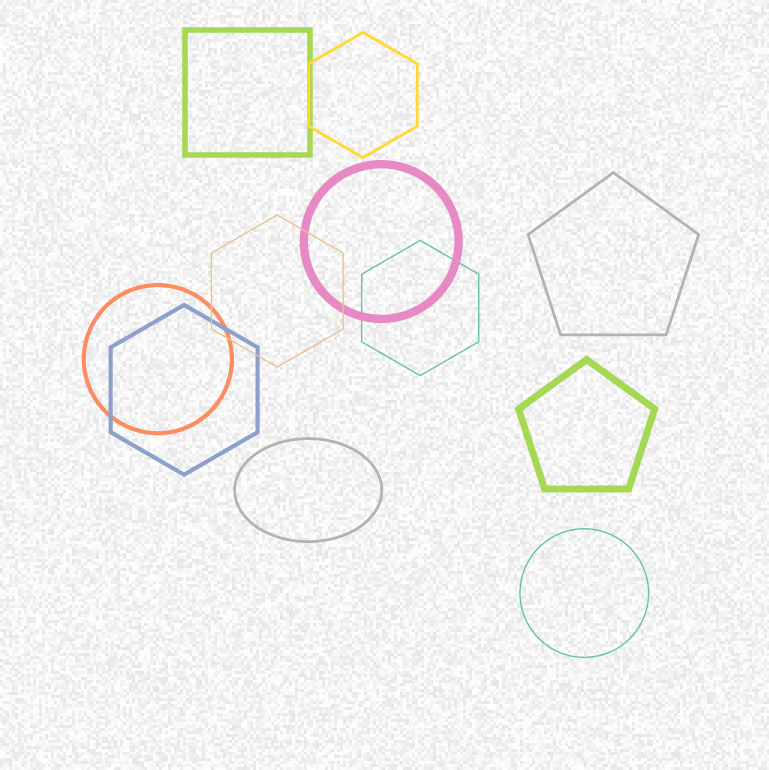[{"shape": "circle", "thickness": 0.5, "radius": 0.42, "center": [0.759, 0.23]}, {"shape": "hexagon", "thickness": 0.5, "radius": 0.44, "center": [0.546, 0.6]}, {"shape": "circle", "thickness": 1.5, "radius": 0.48, "center": [0.205, 0.534]}, {"shape": "hexagon", "thickness": 1.5, "radius": 0.55, "center": [0.239, 0.494]}, {"shape": "circle", "thickness": 3, "radius": 0.5, "center": [0.495, 0.686]}, {"shape": "pentagon", "thickness": 2.5, "radius": 0.46, "center": [0.762, 0.44]}, {"shape": "square", "thickness": 2, "radius": 0.41, "center": [0.321, 0.88]}, {"shape": "hexagon", "thickness": 1, "radius": 0.41, "center": [0.471, 0.877]}, {"shape": "hexagon", "thickness": 0.5, "radius": 0.49, "center": [0.36, 0.622]}, {"shape": "oval", "thickness": 1, "radius": 0.48, "center": [0.4, 0.363]}, {"shape": "pentagon", "thickness": 1, "radius": 0.58, "center": [0.797, 0.659]}]